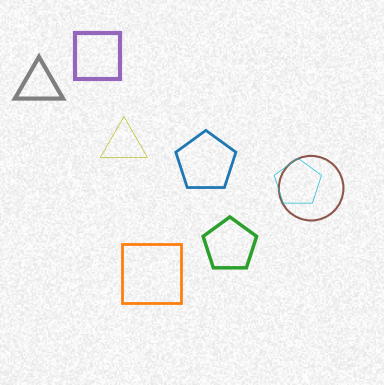[{"shape": "pentagon", "thickness": 2, "radius": 0.41, "center": [0.535, 0.579]}, {"shape": "square", "thickness": 2, "radius": 0.38, "center": [0.393, 0.29]}, {"shape": "pentagon", "thickness": 2.5, "radius": 0.37, "center": [0.597, 0.363]}, {"shape": "square", "thickness": 3, "radius": 0.3, "center": [0.254, 0.854]}, {"shape": "circle", "thickness": 1.5, "radius": 0.42, "center": [0.808, 0.511]}, {"shape": "triangle", "thickness": 3, "radius": 0.36, "center": [0.101, 0.78]}, {"shape": "triangle", "thickness": 0.5, "radius": 0.35, "center": [0.322, 0.626]}, {"shape": "pentagon", "thickness": 0.5, "radius": 0.32, "center": [0.774, 0.525]}]